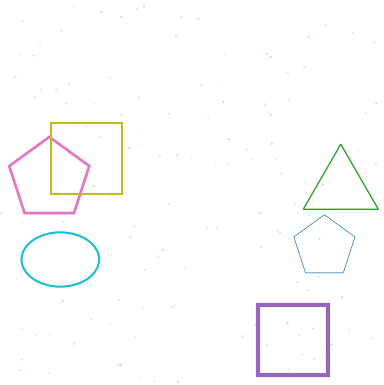[{"shape": "pentagon", "thickness": 0.5, "radius": 0.42, "center": [0.843, 0.359]}, {"shape": "triangle", "thickness": 1, "radius": 0.56, "center": [0.885, 0.513]}, {"shape": "square", "thickness": 3, "radius": 0.45, "center": [0.76, 0.117]}, {"shape": "pentagon", "thickness": 2, "radius": 0.55, "center": [0.128, 0.535]}, {"shape": "square", "thickness": 1.5, "radius": 0.46, "center": [0.224, 0.589]}, {"shape": "oval", "thickness": 1.5, "radius": 0.5, "center": [0.157, 0.326]}]